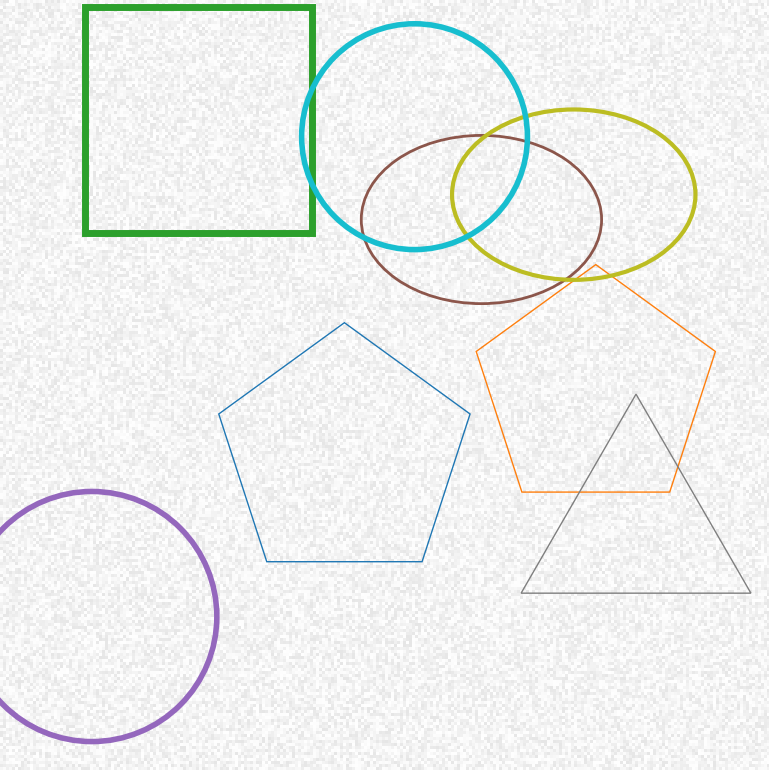[{"shape": "pentagon", "thickness": 0.5, "radius": 0.86, "center": [0.447, 0.409]}, {"shape": "pentagon", "thickness": 0.5, "radius": 0.82, "center": [0.774, 0.493]}, {"shape": "square", "thickness": 2.5, "radius": 0.73, "center": [0.258, 0.844]}, {"shape": "circle", "thickness": 2, "radius": 0.81, "center": [0.119, 0.199]}, {"shape": "oval", "thickness": 1, "radius": 0.78, "center": [0.625, 0.715]}, {"shape": "triangle", "thickness": 0.5, "radius": 0.86, "center": [0.826, 0.316]}, {"shape": "oval", "thickness": 1.5, "radius": 0.79, "center": [0.745, 0.747]}, {"shape": "circle", "thickness": 2, "radius": 0.73, "center": [0.538, 0.822]}]